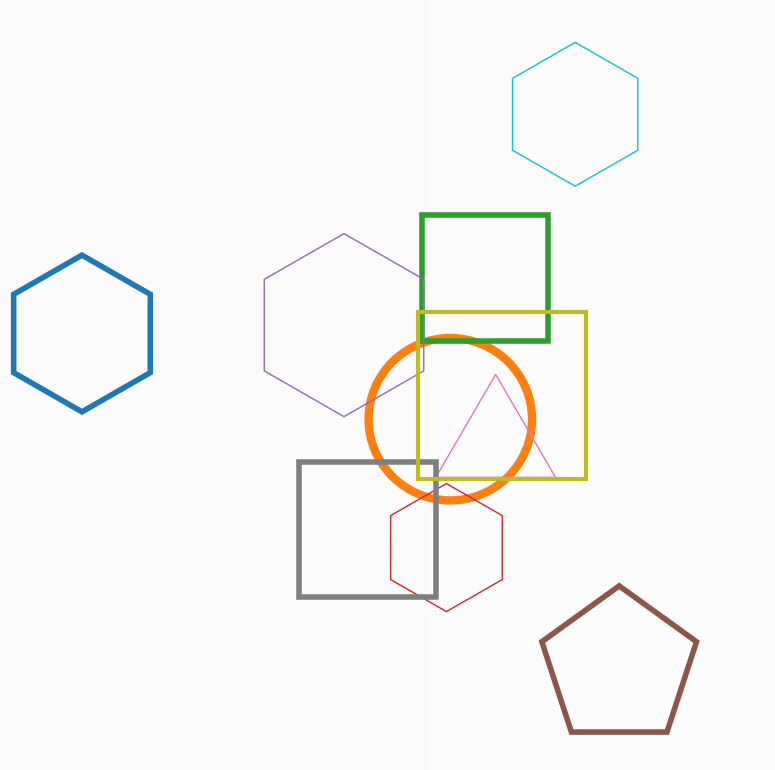[{"shape": "hexagon", "thickness": 2, "radius": 0.51, "center": [0.106, 0.567]}, {"shape": "circle", "thickness": 3, "radius": 0.53, "center": [0.581, 0.456]}, {"shape": "square", "thickness": 2, "radius": 0.41, "center": [0.626, 0.639]}, {"shape": "hexagon", "thickness": 0.5, "radius": 0.42, "center": [0.576, 0.289]}, {"shape": "hexagon", "thickness": 0.5, "radius": 0.59, "center": [0.444, 0.578]}, {"shape": "pentagon", "thickness": 2, "radius": 0.52, "center": [0.799, 0.134]}, {"shape": "triangle", "thickness": 0.5, "radius": 0.45, "center": [0.64, 0.425]}, {"shape": "square", "thickness": 2, "radius": 0.44, "center": [0.474, 0.313]}, {"shape": "square", "thickness": 1.5, "radius": 0.54, "center": [0.647, 0.486]}, {"shape": "hexagon", "thickness": 0.5, "radius": 0.47, "center": [0.742, 0.852]}]